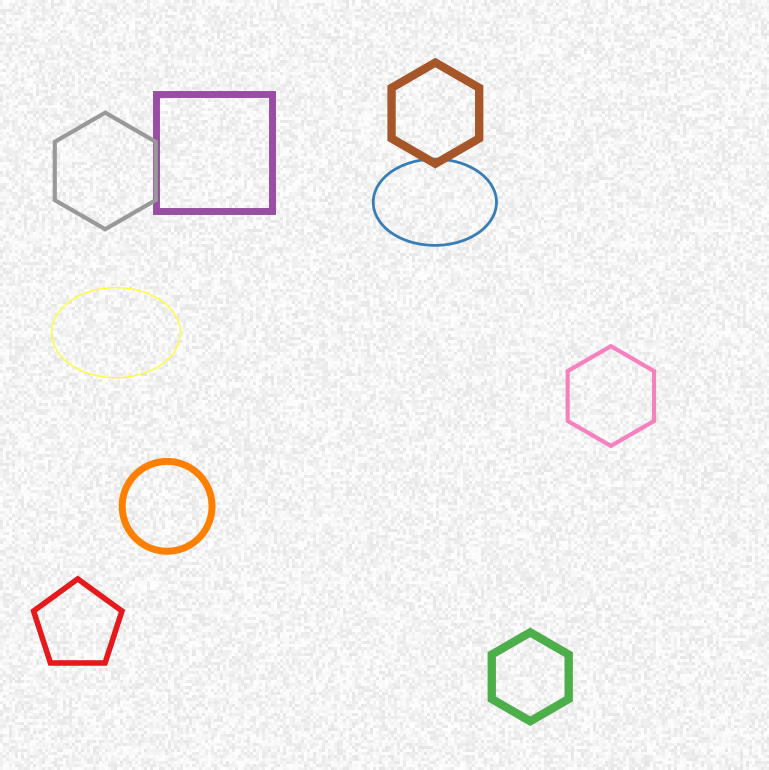[{"shape": "pentagon", "thickness": 2, "radius": 0.3, "center": [0.101, 0.188]}, {"shape": "oval", "thickness": 1, "radius": 0.4, "center": [0.565, 0.737]}, {"shape": "hexagon", "thickness": 3, "radius": 0.29, "center": [0.689, 0.121]}, {"shape": "square", "thickness": 2.5, "radius": 0.38, "center": [0.278, 0.802]}, {"shape": "circle", "thickness": 2.5, "radius": 0.29, "center": [0.217, 0.342]}, {"shape": "oval", "thickness": 0.5, "radius": 0.42, "center": [0.151, 0.568]}, {"shape": "hexagon", "thickness": 3, "radius": 0.33, "center": [0.565, 0.853]}, {"shape": "hexagon", "thickness": 1.5, "radius": 0.32, "center": [0.793, 0.486]}, {"shape": "hexagon", "thickness": 1.5, "radius": 0.38, "center": [0.137, 0.778]}]